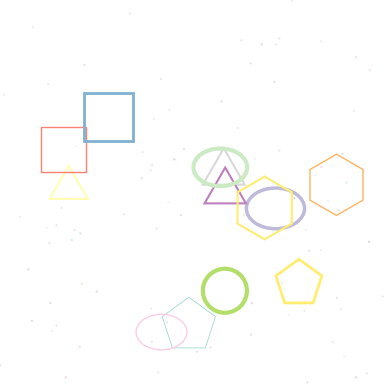[{"shape": "pentagon", "thickness": 0.5, "radius": 0.36, "center": [0.491, 0.155]}, {"shape": "triangle", "thickness": 1.5, "radius": 0.29, "center": [0.179, 0.512]}, {"shape": "oval", "thickness": 2.5, "radius": 0.38, "center": [0.715, 0.459]}, {"shape": "square", "thickness": 1, "radius": 0.29, "center": [0.165, 0.612]}, {"shape": "square", "thickness": 2, "radius": 0.32, "center": [0.281, 0.696]}, {"shape": "hexagon", "thickness": 1, "radius": 0.4, "center": [0.874, 0.52]}, {"shape": "circle", "thickness": 3, "radius": 0.29, "center": [0.584, 0.245]}, {"shape": "oval", "thickness": 1, "radius": 0.33, "center": [0.419, 0.137]}, {"shape": "triangle", "thickness": 1.5, "radius": 0.32, "center": [0.581, 0.552]}, {"shape": "triangle", "thickness": 1.5, "radius": 0.31, "center": [0.585, 0.503]}, {"shape": "oval", "thickness": 3, "radius": 0.35, "center": [0.572, 0.565]}, {"shape": "hexagon", "thickness": 1.5, "radius": 0.41, "center": [0.687, 0.46]}, {"shape": "pentagon", "thickness": 2, "radius": 0.31, "center": [0.776, 0.264]}]